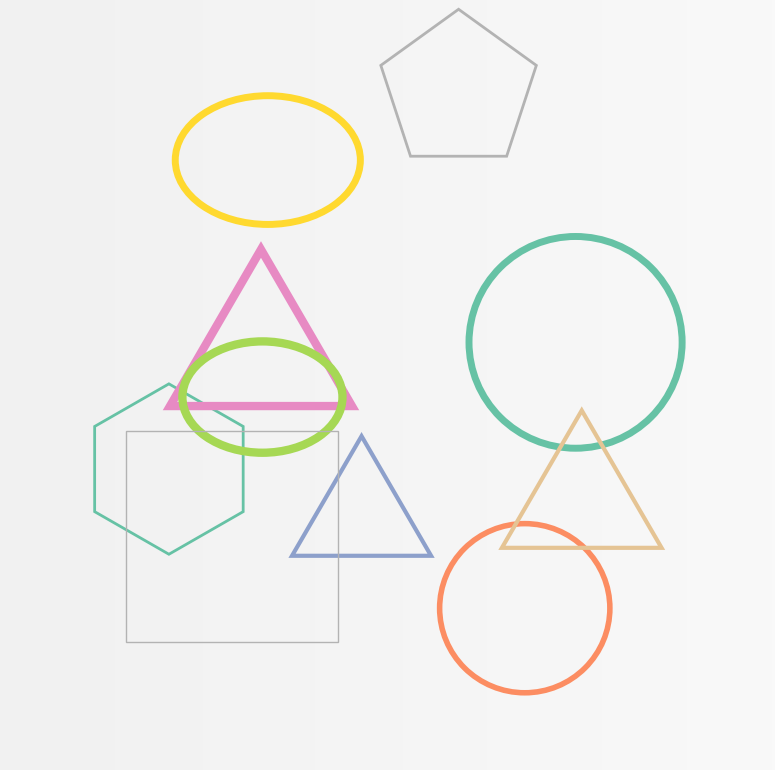[{"shape": "hexagon", "thickness": 1, "radius": 0.55, "center": [0.218, 0.391]}, {"shape": "circle", "thickness": 2.5, "radius": 0.69, "center": [0.743, 0.555]}, {"shape": "circle", "thickness": 2, "radius": 0.55, "center": [0.677, 0.21]}, {"shape": "triangle", "thickness": 1.5, "radius": 0.52, "center": [0.467, 0.33]}, {"shape": "triangle", "thickness": 3, "radius": 0.68, "center": [0.337, 0.54]}, {"shape": "oval", "thickness": 3, "radius": 0.52, "center": [0.339, 0.484]}, {"shape": "oval", "thickness": 2.5, "radius": 0.6, "center": [0.346, 0.792]}, {"shape": "triangle", "thickness": 1.5, "radius": 0.59, "center": [0.751, 0.348]}, {"shape": "square", "thickness": 0.5, "radius": 0.69, "center": [0.299, 0.303]}, {"shape": "pentagon", "thickness": 1, "radius": 0.53, "center": [0.592, 0.882]}]